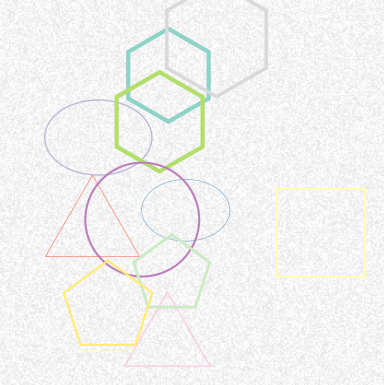[{"shape": "hexagon", "thickness": 3, "radius": 0.6, "center": [0.437, 0.805]}, {"shape": "square", "thickness": 1.5, "radius": 0.57, "center": [0.834, 0.394]}, {"shape": "oval", "thickness": 1, "radius": 0.7, "center": [0.255, 0.643]}, {"shape": "triangle", "thickness": 0.5, "radius": 0.71, "center": [0.24, 0.404]}, {"shape": "oval", "thickness": 0.5, "radius": 0.57, "center": [0.483, 0.454]}, {"shape": "hexagon", "thickness": 3, "radius": 0.64, "center": [0.415, 0.684]}, {"shape": "triangle", "thickness": 1, "radius": 0.64, "center": [0.435, 0.113]}, {"shape": "hexagon", "thickness": 2.5, "radius": 0.75, "center": [0.562, 0.898]}, {"shape": "circle", "thickness": 1.5, "radius": 0.74, "center": [0.369, 0.43]}, {"shape": "pentagon", "thickness": 2, "radius": 0.52, "center": [0.446, 0.286]}, {"shape": "pentagon", "thickness": 1.5, "radius": 0.61, "center": [0.281, 0.202]}]